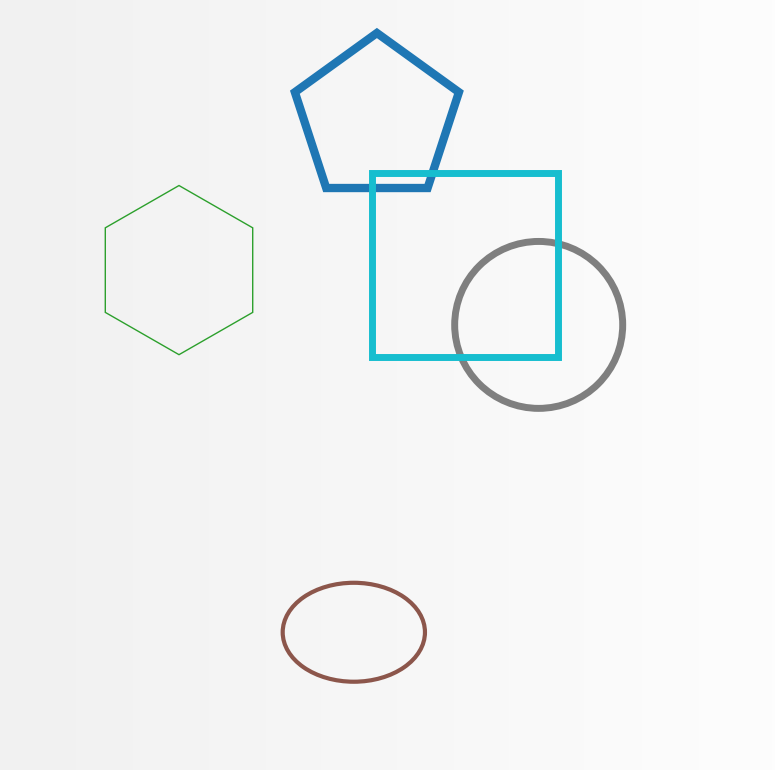[{"shape": "pentagon", "thickness": 3, "radius": 0.56, "center": [0.486, 0.846]}, {"shape": "hexagon", "thickness": 0.5, "radius": 0.55, "center": [0.231, 0.649]}, {"shape": "oval", "thickness": 1.5, "radius": 0.46, "center": [0.457, 0.179]}, {"shape": "circle", "thickness": 2.5, "radius": 0.54, "center": [0.695, 0.578]}, {"shape": "square", "thickness": 2.5, "radius": 0.6, "center": [0.6, 0.656]}]